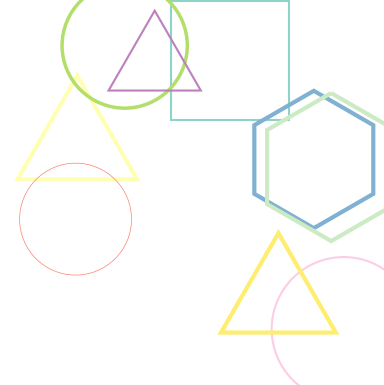[{"shape": "square", "thickness": 1.5, "radius": 0.77, "center": [0.597, 0.843]}, {"shape": "triangle", "thickness": 3, "radius": 0.9, "center": [0.201, 0.624]}, {"shape": "circle", "thickness": 0.5, "radius": 0.73, "center": [0.196, 0.431]}, {"shape": "hexagon", "thickness": 3, "radius": 0.89, "center": [0.815, 0.586]}, {"shape": "circle", "thickness": 2.5, "radius": 0.81, "center": [0.324, 0.882]}, {"shape": "circle", "thickness": 1.5, "radius": 0.94, "center": [0.893, 0.145]}, {"shape": "triangle", "thickness": 1.5, "radius": 0.69, "center": [0.402, 0.834]}, {"shape": "hexagon", "thickness": 3, "radius": 0.96, "center": [0.86, 0.566]}, {"shape": "triangle", "thickness": 3, "radius": 0.86, "center": [0.723, 0.222]}]